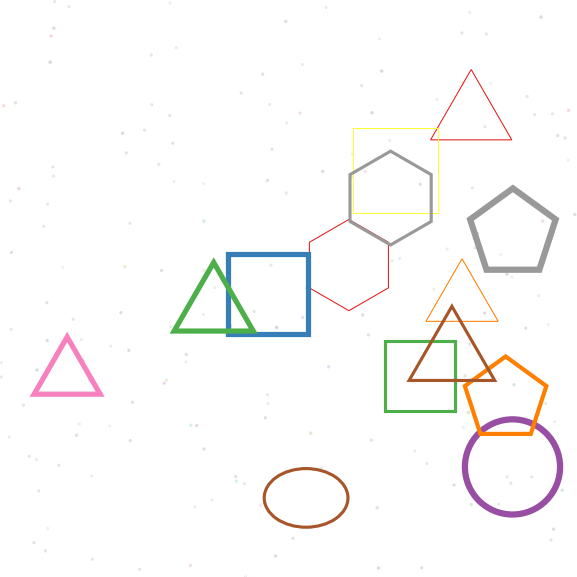[{"shape": "triangle", "thickness": 0.5, "radius": 0.41, "center": [0.816, 0.798]}, {"shape": "hexagon", "thickness": 0.5, "radius": 0.39, "center": [0.604, 0.54]}, {"shape": "square", "thickness": 2.5, "radius": 0.35, "center": [0.464, 0.489]}, {"shape": "triangle", "thickness": 2.5, "radius": 0.4, "center": [0.37, 0.465]}, {"shape": "square", "thickness": 1.5, "radius": 0.31, "center": [0.728, 0.348]}, {"shape": "circle", "thickness": 3, "radius": 0.41, "center": [0.887, 0.191]}, {"shape": "triangle", "thickness": 0.5, "radius": 0.36, "center": [0.8, 0.479]}, {"shape": "pentagon", "thickness": 2, "radius": 0.37, "center": [0.876, 0.308]}, {"shape": "square", "thickness": 0.5, "radius": 0.37, "center": [0.685, 0.703]}, {"shape": "triangle", "thickness": 1.5, "radius": 0.43, "center": [0.783, 0.383]}, {"shape": "oval", "thickness": 1.5, "radius": 0.36, "center": [0.53, 0.137]}, {"shape": "triangle", "thickness": 2.5, "radius": 0.33, "center": [0.116, 0.35]}, {"shape": "hexagon", "thickness": 1.5, "radius": 0.41, "center": [0.676, 0.656]}, {"shape": "pentagon", "thickness": 3, "radius": 0.39, "center": [0.888, 0.595]}]